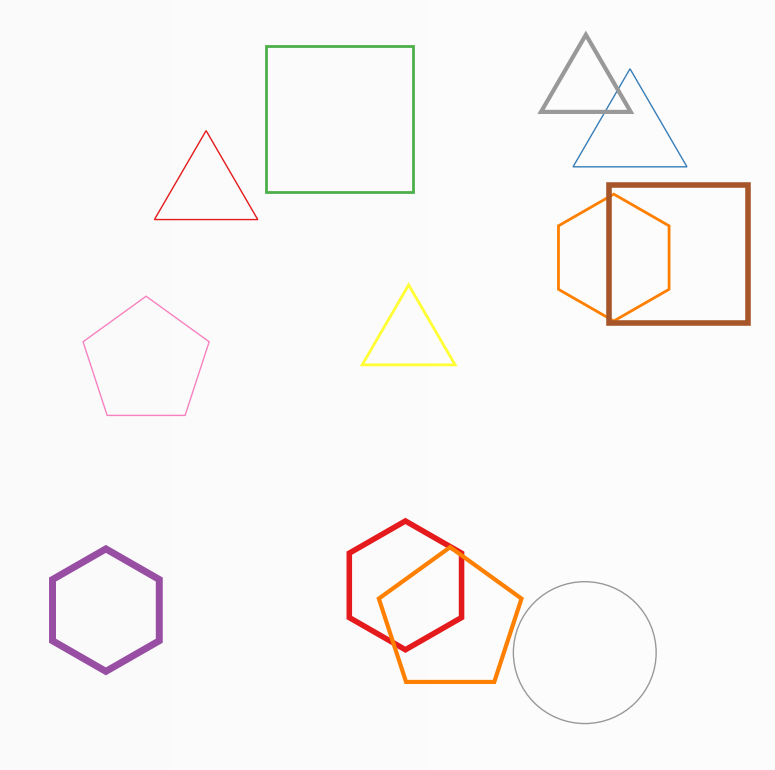[{"shape": "triangle", "thickness": 0.5, "radius": 0.38, "center": [0.266, 0.753]}, {"shape": "hexagon", "thickness": 2, "radius": 0.42, "center": [0.523, 0.24]}, {"shape": "triangle", "thickness": 0.5, "radius": 0.42, "center": [0.813, 0.826]}, {"shape": "square", "thickness": 1, "radius": 0.47, "center": [0.438, 0.846]}, {"shape": "hexagon", "thickness": 2.5, "radius": 0.4, "center": [0.137, 0.208]}, {"shape": "pentagon", "thickness": 1.5, "radius": 0.48, "center": [0.581, 0.193]}, {"shape": "hexagon", "thickness": 1, "radius": 0.41, "center": [0.792, 0.665]}, {"shape": "triangle", "thickness": 1, "radius": 0.35, "center": [0.527, 0.561]}, {"shape": "square", "thickness": 2, "radius": 0.45, "center": [0.876, 0.67]}, {"shape": "pentagon", "thickness": 0.5, "radius": 0.43, "center": [0.189, 0.53]}, {"shape": "triangle", "thickness": 1.5, "radius": 0.33, "center": [0.756, 0.888]}, {"shape": "circle", "thickness": 0.5, "radius": 0.46, "center": [0.755, 0.152]}]